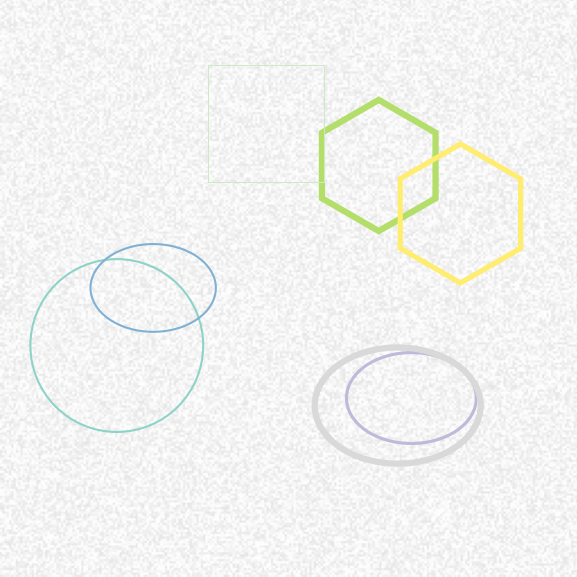[{"shape": "circle", "thickness": 1, "radius": 0.75, "center": [0.202, 0.401]}, {"shape": "oval", "thickness": 1.5, "radius": 0.56, "center": [0.712, 0.31]}, {"shape": "oval", "thickness": 1, "radius": 0.54, "center": [0.265, 0.501]}, {"shape": "hexagon", "thickness": 3, "radius": 0.57, "center": [0.656, 0.713]}, {"shape": "oval", "thickness": 3, "radius": 0.72, "center": [0.689, 0.297]}, {"shape": "square", "thickness": 0.5, "radius": 0.5, "center": [0.461, 0.785]}, {"shape": "hexagon", "thickness": 2.5, "radius": 0.6, "center": [0.797, 0.629]}]